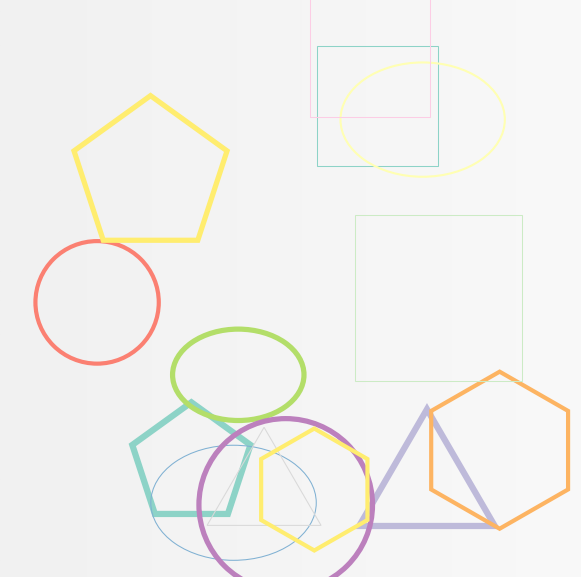[{"shape": "pentagon", "thickness": 3, "radius": 0.53, "center": [0.329, 0.196]}, {"shape": "square", "thickness": 0.5, "radius": 0.52, "center": [0.649, 0.816]}, {"shape": "oval", "thickness": 1, "radius": 0.71, "center": [0.727, 0.792]}, {"shape": "triangle", "thickness": 3, "radius": 0.67, "center": [0.735, 0.156]}, {"shape": "circle", "thickness": 2, "radius": 0.53, "center": [0.167, 0.476]}, {"shape": "oval", "thickness": 0.5, "radius": 0.71, "center": [0.402, 0.129]}, {"shape": "hexagon", "thickness": 2, "radius": 0.68, "center": [0.86, 0.22]}, {"shape": "oval", "thickness": 2.5, "radius": 0.57, "center": [0.41, 0.35]}, {"shape": "square", "thickness": 0.5, "radius": 0.52, "center": [0.637, 0.9]}, {"shape": "triangle", "thickness": 0.5, "radius": 0.57, "center": [0.454, 0.146]}, {"shape": "circle", "thickness": 2.5, "radius": 0.75, "center": [0.492, 0.125]}, {"shape": "square", "thickness": 0.5, "radius": 0.72, "center": [0.755, 0.483]}, {"shape": "pentagon", "thickness": 2.5, "radius": 0.69, "center": [0.259, 0.695]}, {"shape": "hexagon", "thickness": 2, "radius": 0.53, "center": [0.541, 0.152]}]